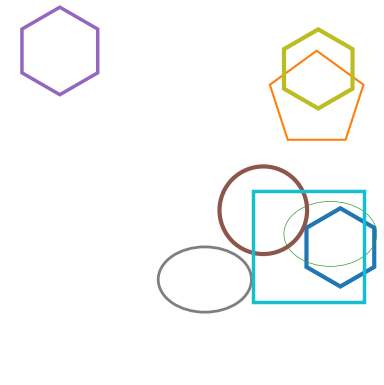[{"shape": "hexagon", "thickness": 3, "radius": 0.51, "center": [0.884, 0.357]}, {"shape": "pentagon", "thickness": 1.5, "radius": 0.64, "center": [0.823, 0.74]}, {"shape": "oval", "thickness": 0.5, "radius": 0.6, "center": [0.858, 0.392]}, {"shape": "hexagon", "thickness": 2.5, "radius": 0.57, "center": [0.155, 0.868]}, {"shape": "circle", "thickness": 3, "radius": 0.57, "center": [0.684, 0.454]}, {"shape": "oval", "thickness": 2, "radius": 0.61, "center": [0.532, 0.274]}, {"shape": "hexagon", "thickness": 3, "radius": 0.51, "center": [0.827, 0.821]}, {"shape": "square", "thickness": 2.5, "radius": 0.72, "center": [0.802, 0.36]}]